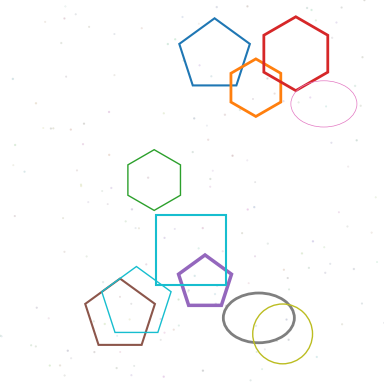[{"shape": "pentagon", "thickness": 1.5, "radius": 0.48, "center": [0.557, 0.856]}, {"shape": "hexagon", "thickness": 2, "radius": 0.37, "center": [0.665, 0.772]}, {"shape": "hexagon", "thickness": 1, "radius": 0.39, "center": [0.4, 0.532]}, {"shape": "hexagon", "thickness": 2, "radius": 0.48, "center": [0.768, 0.86]}, {"shape": "pentagon", "thickness": 2.5, "radius": 0.36, "center": [0.533, 0.265]}, {"shape": "pentagon", "thickness": 1.5, "radius": 0.48, "center": [0.312, 0.181]}, {"shape": "oval", "thickness": 0.5, "radius": 0.43, "center": [0.841, 0.73]}, {"shape": "oval", "thickness": 2, "radius": 0.46, "center": [0.672, 0.174]}, {"shape": "circle", "thickness": 1, "radius": 0.39, "center": [0.734, 0.133]}, {"shape": "square", "thickness": 1.5, "radius": 0.46, "center": [0.495, 0.35]}, {"shape": "pentagon", "thickness": 1, "radius": 0.47, "center": [0.354, 0.213]}]